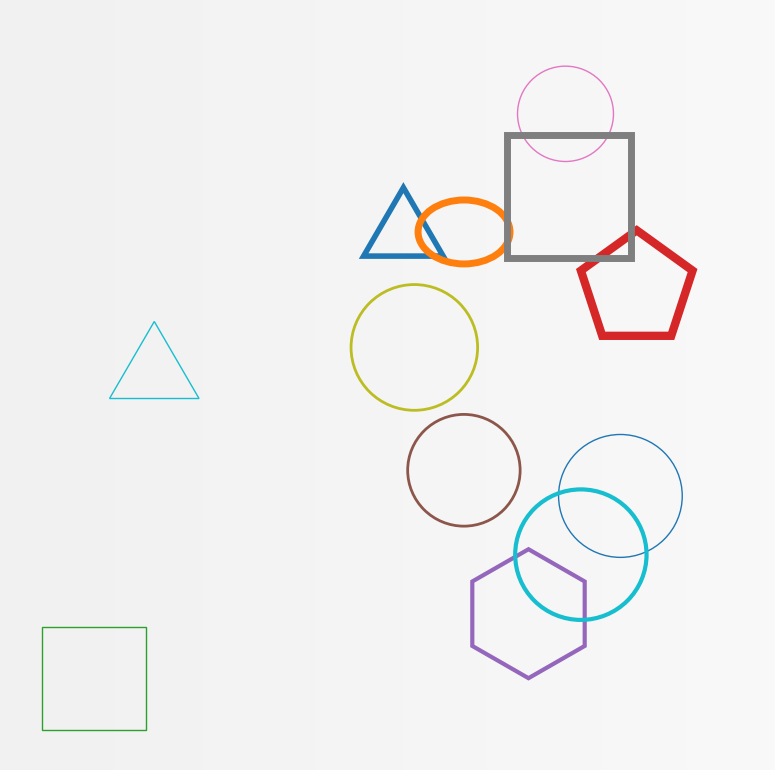[{"shape": "circle", "thickness": 0.5, "radius": 0.4, "center": [0.801, 0.356]}, {"shape": "triangle", "thickness": 2, "radius": 0.3, "center": [0.521, 0.697]}, {"shape": "oval", "thickness": 2.5, "radius": 0.3, "center": [0.599, 0.699]}, {"shape": "square", "thickness": 0.5, "radius": 0.33, "center": [0.121, 0.119]}, {"shape": "pentagon", "thickness": 3, "radius": 0.38, "center": [0.822, 0.625]}, {"shape": "hexagon", "thickness": 1.5, "radius": 0.42, "center": [0.682, 0.203]}, {"shape": "circle", "thickness": 1, "radius": 0.36, "center": [0.599, 0.389]}, {"shape": "circle", "thickness": 0.5, "radius": 0.31, "center": [0.73, 0.852]}, {"shape": "square", "thickness": 2.5, "radius": 0.4, "center": [0.734, 0.745]}, {"shape": "circle", "thickness": 1, "radius": 0.41, "center": [0.535, 0.549]}, {"shape": "triangle", "thickness": 0.5, "radius": 0.33, "center": [0.199, 0.516]}, {"shape": "circle", "thickness": 1.5, "radius": 0.42, "center": [0.75, 0.28]}]